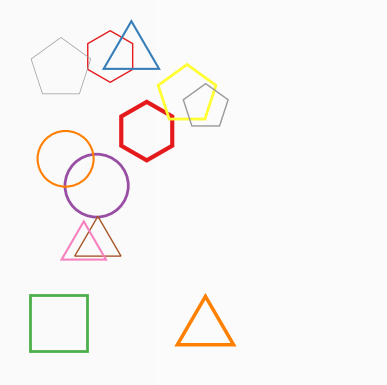[{"shape": "hexagon", "thickness": 3, "radius": 0.38, "center": [0.379, 0.659]}, {"shape": "hexagon", "thickness": 1, "radius": 0.33, "center": [0.284, 0.853]}, {"shape": "triangle", "thickness": 1.5, "radius": 0.41, "center": [0.339, 0.862]}, {"shape": "square", "thickness": 2, "radius": 0.36, "center": [0.151, 0.16]}, {"shape": "circle", "thickness": 2, "radius": 0.41, "center": [0.249, 0.518]}, {"shape": "circle", "thickness": 1.5, "radius": 0.36, "center": [0.169, 0.587]}, {"shape": "triangle", "thickness": 2.5, "radius": 0.42, "center": [0.53, 0.146]}, {"shape": "pentagon", "thickness": 2, "radius": 0.39, "center": [0.483, 0.754]}, {"shape": "triangle", "thickness": 1, "radius": 0.34, "center": [0.253, 0.369]}, {"shape": "triangle", "thickness": 1.5, "radius": 0.33, "center": [0.216, 0.359]}, {"shape": "pentagon", "thickness": 1, "radius": 0.3, "center": [0.531, 0.722]}, {"shape": "pentagon", "thickness": 0.5, "radius": 0.4, "center": [0.157, 0.822]}]